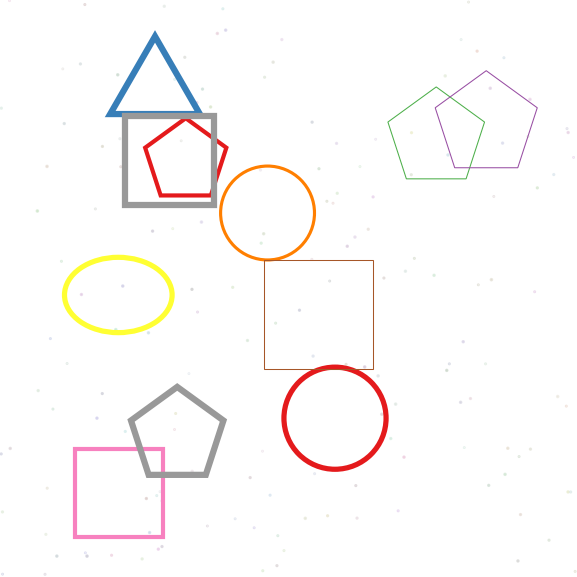[{"shape": "circle", "thickness": 2.5, "radius": 0.44, "center": [0.58, 0.275]}, {"shape": "pentagon", "thickness": 2, "radius": 0.37, "center": [0.322, 0.721]}, {"shape": "triangle", "thickness": 3, "radius": 0.45, "center": [0.268, 0.846]}, {"shape": "pentagon", "thickness": 0.5, "radius": 0.44, "center": [0.755, 0.761]}, {"shape": "pentagon", "thickness": 0.5, "radius": 0.46, "center": [0.842, 0.784]}, {"shape": "circle", "thickness": 1.5, "radius": 0.41, "center": [0.463, 0.63]}, {"shape": "oval", "thickness": 2.5, "radius": 0.47, "center": [0.205, 0.488]}, {"shape": "square", "thickness": 0.5, "radius": 0.47, "center": [0.552, 0.454]}, {"shape": "square", "thickness": 2, "radius": 0.38, "center": [0.206, 0.146]}, {"shape": "square", "thickness": 3, "radius": 0.39, "center": [0.293, 0.722]}, {"shape": "pentagon", "thickness": 3, "radius": 0.42, "center": [0.307, 0.245]}]